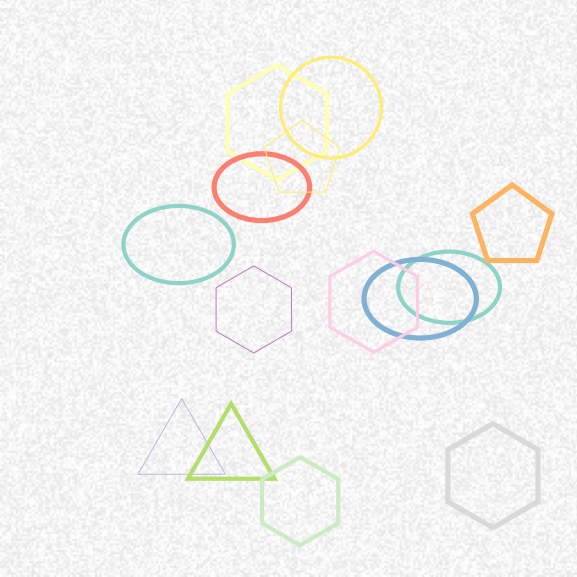[{"shape": "oval", "thickness": 2, "radius": 0.48, "center": [0.309, 0.576]}, {"shape": "oval", "thickness": 2, "radius": 0.44, "center": [0.778, 0.502]}, {"shape": "hexagon", "thickness": 2, "radius": 0.5, "center": [0.48, 0.787]}, {"shape": "triangle", "thickness": 0.5, "radius": 0.44, "center": [0.315, 0.222]}, {"shape": "oval", "thickness": 2.5, "radius": 0.41, "center": [0.453, 0.675]}, {"shape": "oval", "thickness": 2.5, "radius": 0.49, "center": [0.728, 0.482]}, {"shape": "pentagon", "thickness": 2.5, "radius": 0.36, "center": [0.887, 0.607]}, {"shape": "triangle", "thickness": 2, "radius": 0.43, "center": [0.4, 0.213]}, {"shape": "hexagon", "thickness": 1.5, "radius": 0.44, "center": [0.647, 0.477]}, {"shape": "hexagon", "thickness": 2.5, "radius": 0.45, "center": [0.854, 0.175]}, {"shape": "hexagon", "thickness": 0.5, "radius": 0.38, "center": [0.439, 0.463]}, {"shape": "hexagon", "thickness": 2, "radius": 0.38, "center": [0.52, 0.131]}, {"shape": "pentagon", "thickness": 0.5, "radius": 0.34, "center": [0.523, 0.722]}, {"shape": "circle", "thickness": 1.5, "radius": 0.44, "center": [0.573, 0.813]}]